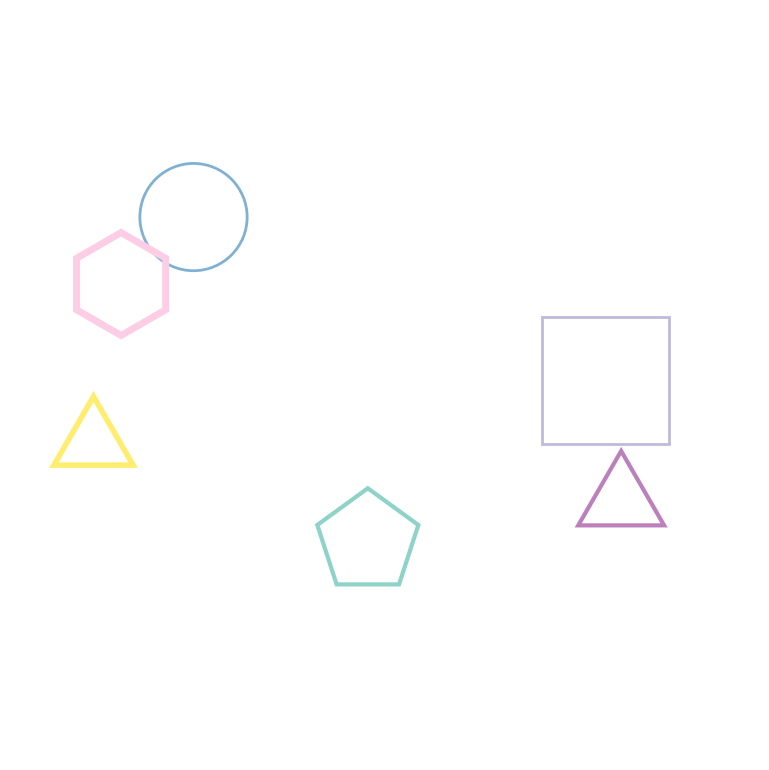[{"shape": "pentagon", "thickness": 1.5, "radius": 0.34, "center": [0.478, 0.297]}, {"shape": "square", "thickness": 1, "radius": 0.41, "center": [0.787, 0.505]}, {"shape": "circle", "thickness": 1, "radius": 0.35, "center": [0.251, 0.718]}, {"shape": "hexagon", "thickness": 2.5, "radius": 0.33, "center": [0.157, 0.631]}, {"shape": "triangle", "thickness": 1.5, "radius": 0.32, "center": [0.807, 0.35]}, {"shape": "triangle", "thickness": 2, "radius": 0.3, "center": [0.121, 0.426]}]